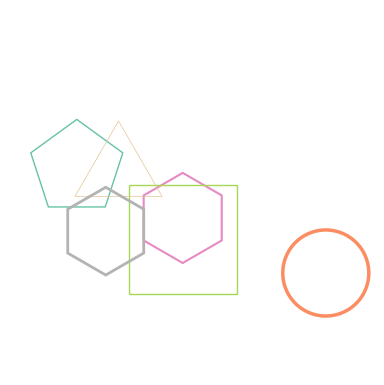[{"shape": "pentagon", "thickness": 1, "radius": 0.63, "center": [0.199, 0.564]}, {"shape": "circle", "thickness": 2.5, "radius": 0.56, "center": [0.846, 0.291]}, {"shape": "hexagon", "thickness": 1.5, "radius": 0.59, "center": [0.475, 0.434]}, {"shape": "square", "thickness": 1, "radius": 0.71, "center": [0.476, 0.377]}, {"shape": "triangle", "thickness": 0.5, "radius": 0.65, "center": [0.308, 0.555]}, {"shape": "hexagon", "thickness": 2, "radius": 0.57, "center": [0.275, 0.4]}]